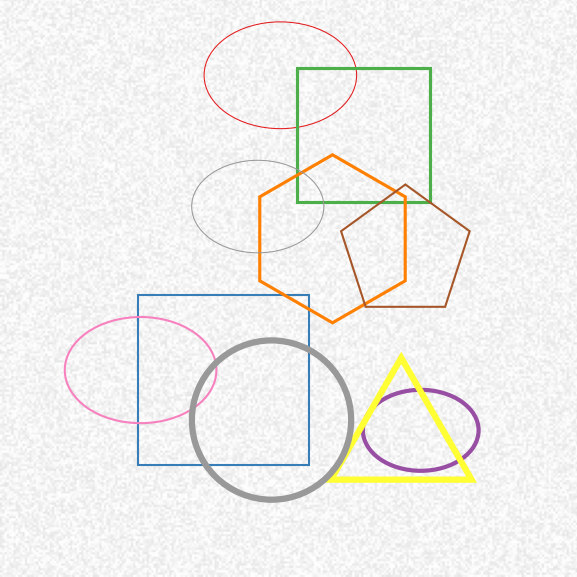[{"shape": "oval", "thickness": 0.5, "radius": 0.66, "center": [0.485, 0.869]}, {"shape": "square", "thickness": 1, "radius": 0.74, "center": [0.387, 0.341]}, {"shape": "square", "thickness": 1.5, "radius": 0.58, "center": [0.629, 0.765]}, {"shape": "oval", "thickness": 2, "radius": 0.5, "center": [0.729, 0.254]}, {"shape": "hexagon", "thickness": 1.5, "radius": 0.73, "center": [0.576, 0.586]}, {"shape": "triangle", "thickness": 3, "radius": 0.7, "center": [0.695, 0.239]}, {"shape": "pentagon", "thickness": 1, "radius": 0.59, "center": [0.702, 0.563]}, {"shape": "oval", "thickness": 1, "radius": 0.66, "center": [0.243, 0.358]}, {"shape": "circle", "thickness": 3, "radius": 0.69, "center": [0.47, 0.272]}, {"shape": "oval", "thickness": 0.5, "radius": 0.57, "center": [0.446, 0.641]}]